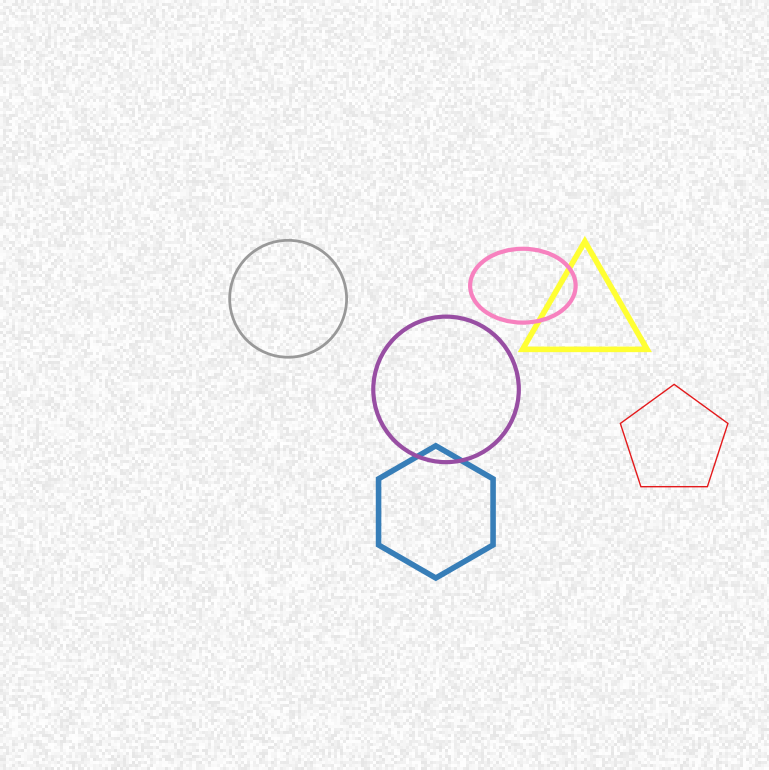[{"shape": "pentagon", "thickness": 0.5, "radius": 0.37, "center": [0.876, 0.427]}, {"shape": "hexagon", "thickness": 2, "radius": 0.43, "center": [0.566, 0.335]}, {"shape": "circle", "thickness": 1.5, "radius": 0.47, "center": [0.579, 0.494]}, {"shape": "triangle", "thickness": 2, "radius": 0.47, "center": [0.76, 0.593]}, {"shape": "oval", "thickness": 1.5, "radius": 0.34, "center": [0.679, 0.629]}, {"shape": "circle", "thickness": 1, "radius": 0.38, "center": [0.374, 0.612]}]